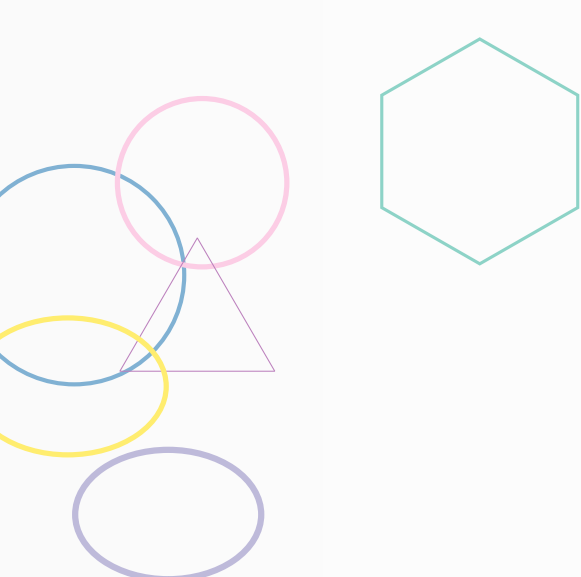[{"shape": "hexagon", "thickness": 1.5, "radius": 0.97, "center": [0.825, 0.737]}, {"shape": "oval", "thickness": 3, "radius": 0.8, "center": [0.289, 0.108]}, {"shape": "circle", "thickness": 2, "radius": 0.95, "center": [0.128, 0.523]}, {"shape": "circle", "thickness": 2.5, "radius": 0.73, "center": [0.348, 0.683]}, {"shape": "triangle", "thickness": 0.5, "radius": 0.77, "center": [0.339, 0.433]}, {"shape": "oval", "thickness": 2.5, "radius": 0.85, "center": [0.117, 0.33]}]